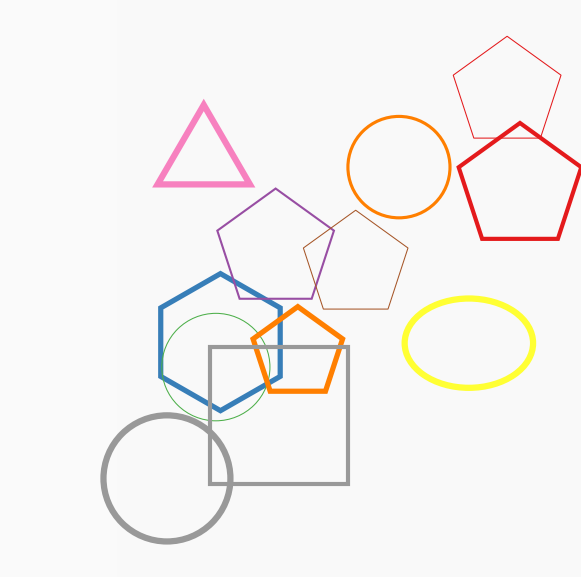[{"shape": "pentagon", "thickness": 2, "radius": 0.55, "center": [0.895, 0.675]}, {"shape": "pentagon", "thickness": 0.5, "radius": 0.49, "center": [0.872, 0.839]}, {"shape": "hexagon", "thickness": 2.5, "radius": 0.59, "center": [0.379, 0.407]}, {"shape": "circle", "thickness": 0.5, "radius": 0.47, "center": [0.371, 0.364]}, {"shape": "pentagon", "thickness": 1, "radius": 0.53, "center": [0.474, 0.567]}, {"shape": "circle", "thickness": 1.5, "radius": 0.44, "center": [0.686, 0.71]}, {"shape": "pentagon", "thickness": 2.5, "radius": 0.4, "center": [0.512, 0.387]}, {"shape": "oval", "thickness": 3, "radius": 0.55, "center": [0.807, 0.405]}, {"shape": "pentagon", "thickness": 0.5, "radius": 0.47, "center": [0.612, 0.54]}, {"shape": "triangle", "thickness": 3, "radius": 0.46, "center": [0.351, 0.726]}, {"shape": "circle", "thickness": 3, "radius": 0.55, "center": [0.287, 0.171]}, {"shape": "square", "thickness": 2, "radius": 0.6, "center": [0.48, 0.28]}]